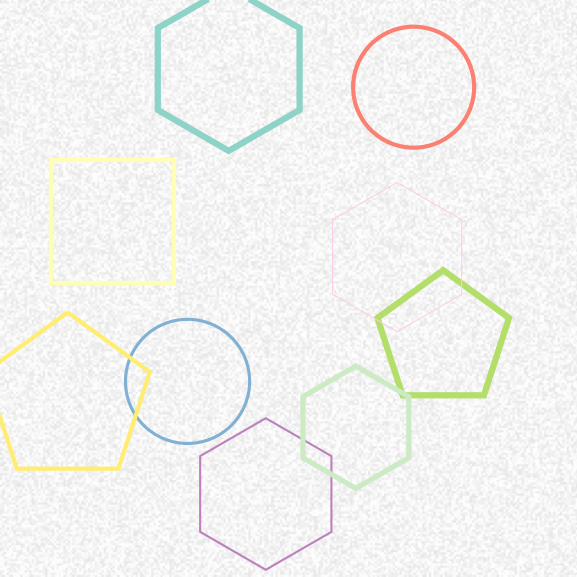[{"shape": "hexagon", "thickness": 3, "radius": 0.71, "center": [0.396, 0.88]}, {"shape": "square", "thickness": 2, "radius": 0.53, "center": [0.194, 0.616]}, {"shape": "circle", "thickness": 2, "radius": 0.52, "center": [0.716, 0.848]}, {"shape": "circle", "thickness": 1.5, "radius": 0.54, "center": [0.325, 0.339]}, {"shape": "pentagon", "thickness": 3, "radius": 0.6, "center": [0.768, 0.412]}, {"shape": "hexagon", "thickness": 0.5, "radius": 0.65, "center": [0.688, 0.554]}, {"shape": "hexagon", "thickness": 1, "radius": 0.66, "center": [0.46, 0.144]}, {"shape": "hexagon", "thickness": 2.5, "radius": 0.53, "center": [0.616, 0.259]}, {"shape": "pentagon", "thickness": 2, "radius": 0.75, "center": [0.117, 0.309]}]